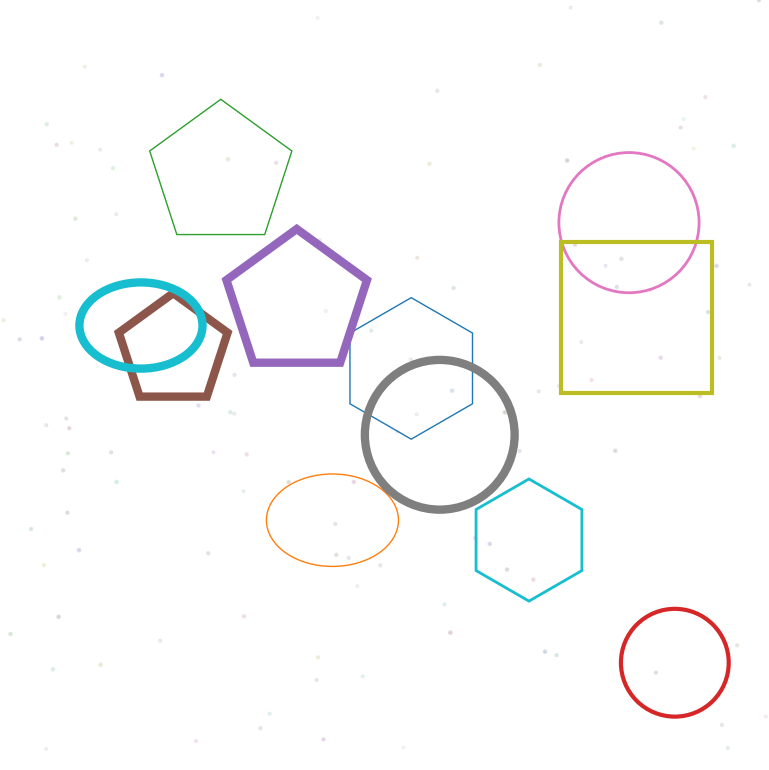[{"shape": "hexagon", "thickness": 0.5, "radius": 0.46, "center": [0.534, 0.522]}, {"shape": "oval", "thickness": 0.5, "radius": 0.43, "center": [0.432, 0.324]}, {"shape": "pentagon", "thickness": 0.5, "radius": 0.49, "center": [0.287, 0.774]}, {"shape": "circle", "thickness": 1.5, "radius": 0.35, "center": [0.876, 0.139]}, {"shape": "pentagon", "thickness": 3, "radius": 0.48, "center": [0.385, 0.607]}, {"shape": "pentagon", "thickness": 3, "radius": 0.37, "center": [0.225, 0.545]}, {"shape": "circle", "thickness": 1, "radius": 0.46, "center": [0.817, 0.711]}, {"shape": "circle", "thickness": 3, "radius": 0.49, "center": [0.571, 0.435]}, {"shape": "square", "thickness": 1.5, "radius": 0.49, "center": [0.826, 0.588]}, {"shape": "hexagon", "thickness": 1, "radius": 0.4, "center": [0.687, 0.299]}, {"shape": "oval", "thickness": 3, "radius": 0.4, "center": [0.183, 0.577]}]